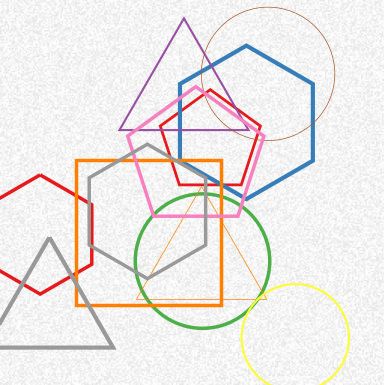[{"shape": "hexagon", "thickness": 2.5, "radius": 0.77, "center": [0.104, 0.391]}, {"shape": "pentagon", "thickness": 2, "radius": 0.68, "center": [0.546, 0.63]}, {"shape": "hexagon", "thickness": 3, "radius": 1.0, "center": [0.64, 0.682]}, {"shape": "circle", "thickness": 2.5, "radius": 0.87, "center": [0.526, 0.322]}, {"shape": "triangle", "thickness": 1.5, "radius": 0.97, "center": [0.478, 0.759]}, {"shape": "triangle", "thickness": 0.5, "radius": 0.98, "center": [0.523, 0.32]}, {"shape": "square", "thickness": 2.5, "radius": 0.94, "center": [0.386, 0.396]}, {"shape": "circle", "thickness": 1.5, "radius": 0.7, "center": [0.767, 0.123]}, {"shape": "circle", "thickness": 0.5, "radius": 0.87, "center": [0.696, 0.808]}, {"shape": "pentagon", "thickness": 2.5, "radius": 0.93, "center": [0.509, 0.589]}, {"shape": "triangle", "thickness": 3, "radius": 0.95, "center": [0.128, 0.193]}, {"shape": "hexagon", "thickness": 2.5, "radius": 0.87, "center": [0.383, 0.451]}]